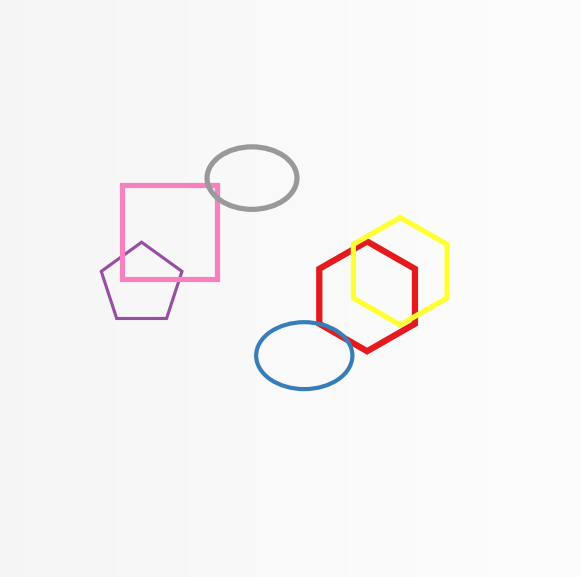[{"shape": "hexagon", "thickness": 3, "radius": 0.48, "center": [0.632, 0.486]}, {"shape": "oval", "thickness": 2, "radius": 0.41, "center": [0.523, 0.383]}, {"shape": "pentagon", "thickness": 1.5, "radius": 0.37, "center": [0.244, 0.507]}, {"shape": "hexagon", "thickness": 2.5, "radius": 0.46, "center": [0.688, 0.53]}, {"shape": "square", "thickness": 2.5, "radius": 0.41, "center": [0.292, 0.597]}, {"shape": "oval", "thickness": 2.5, "radius": 0.39, "center": [0.434, 0.691]}]